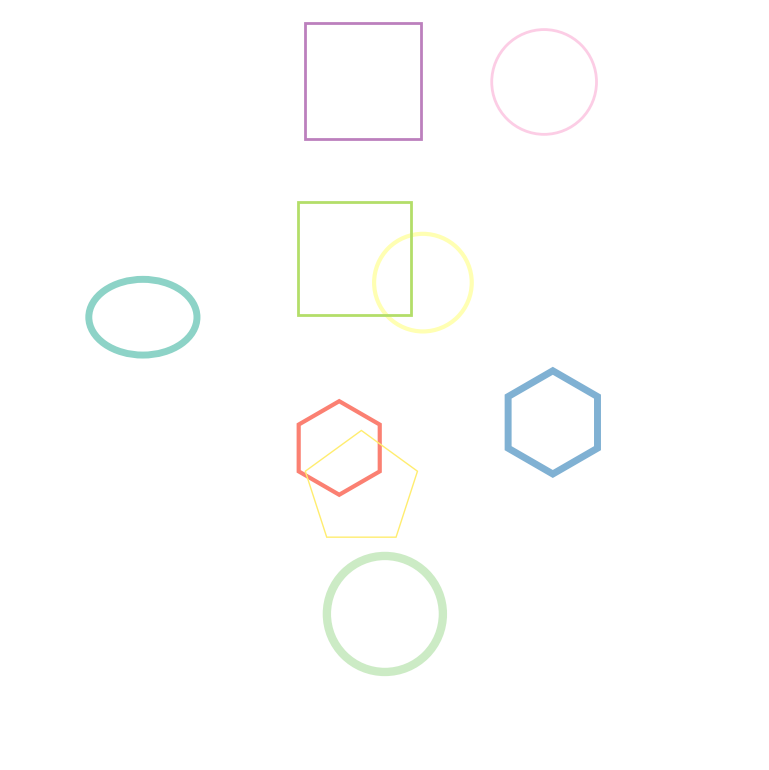[{"shape": "oval", "thickness": 2.5, "radius": 0.35, "center": [0.186, 0.588]}, {"shape": "circle", "thickness": 1.5, "radius": 0.32, "center": [0.549, 0.633]}, {"shape": "hexagon", "thickness": 1.5, "radius": 0.3, "center": [0.441, 0.418]}, {"shape": "hexagon", "thickness": 2.5, "radius": 0.34, "center": [0.718, 0.451]}, {"shape": "square", "thickness": 1, "radius": 0.37, "center": [0.461, 0.664]}, {"shape": "circle", "thickness": 1, "radius": 0.34, "center": [0.707, 0.894]}, {"shape": "square", "thickness": 1, "radius": 0.38, "center": [0.471, 0.895]}, {"shape": "circle", "thickness": 3, "radius": 0.38, "center": [0.5, 0.203]}, {"shape": "pentagon", "thickness": 0.5, "radius": 0.38, "center": [0.469, 0.364]}]